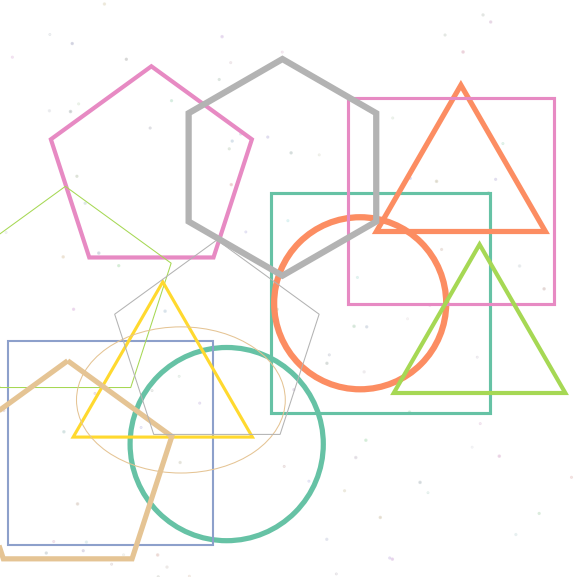[{"shape": "square", "thickness": 1.5, "radius": 0.95, "center": [0.659, 0.475]}, {"shape": "circle", "thickness": 2.5, "radius": 0.84, "center": [0.393, 0.23]}, {"shape": "triangle", "thickness": 2.5, "radius": 0.84, "center": [0.798, 0.683]}, {"shape": "circle", "thickness": 3, "radius": 0.74, "center": [0.624, 0.474]}, {"shape": "square", "thickness": 1, "radius": 0.89, "center": [0.192, 0.232]}, {"shape": "pentagon", "thickness": 2, "radius": 0.91, "center": [0.262, 0.701]}, {"shape": "square", "thickness": 1.5, "radius": 0.89, "center": [0.781, 0.651]}, {"shape": "triangle", "thickness": 2, "radius": 0.86, "center": [0.83, 0.404]}, {"shape": "pentagon", "thickness": 0.5, "radius": 0.96, "center": [0.113, 0.484]}, {"shape": "triangle", "thickness": 1.5, "radius": 0.9, "center": [0.282, 0.332]}, {"shape": "oval", "thickness": 0.5, "radius": 0.9, "center": [0.313, 0.307]}, {"shape": "pentagon", "thickness": 2.5, "radius": 0.95, "center": [0.117, 0.185]}, {"shape": "pentagon", "thickness": 0.5, "radius": 0.93, "center": [0.376, 0.398]}, {"shape": "hexagon", "thickness": 3, "radius": 0.94, "center": [0.489, 0.709]}]